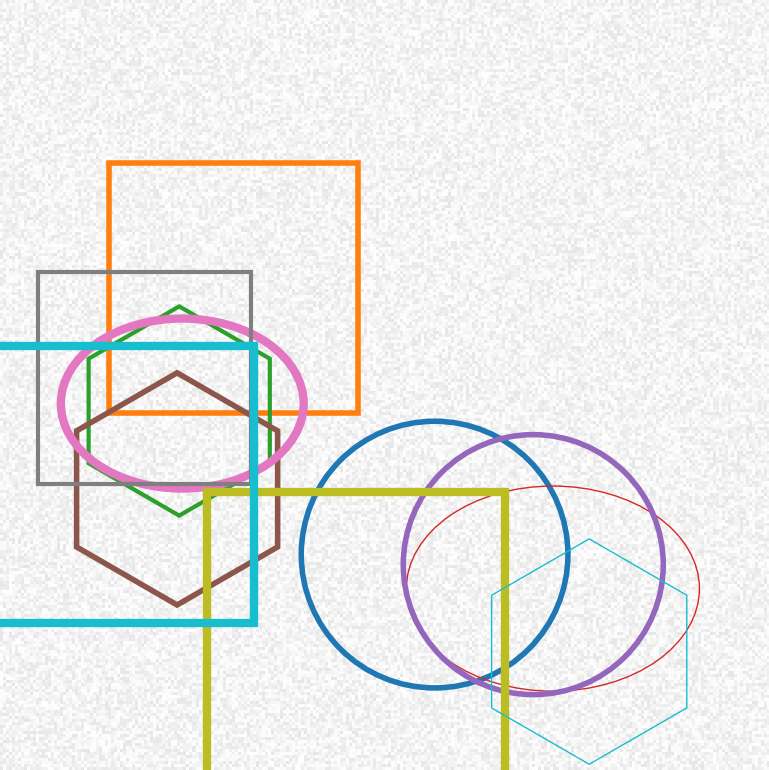[{"shape": "circle", "thickness": 2, "radius": 0.87, "center": [0.564, 0.28]}, {"shape": "square", "thickness": 2, "radius": 0.81, "center": [0.303, 0.626]}, {"shape": "hexagon", "thickness": 1.5, "radius": 0.68, "center": [0.233, 0.466]}, {"shape": "oval", "thickness": 0.5, "radius": 0.95, "center": [0.718, 0.236]}, {"shape": "circle", "thickness": 2, "radius": 0.84, "center": [0.693, 0.267]}, {"shape": "hexagon", "thickness": 2, "radius": 0.75, "center": [0.23, 0.365]}, {"shape": "oval", "thickness": 3, "radius": 0.79, "center": [0.237, 0.476]}, {"shape": "square", "thickness": 1.5, "radius": 0.69, "center": [0.188, 0.509]}, {"shape": "square", "thickness": 3, "radius": 0.97, "center": [0.462, 0.167]}, {"shape": "hexagon", "thickness": 0.5, "radius": 0.73, "center": [0.765, 0.154]}, {"shape": "square", "thickness": 3, "radius": 0.9, "center": [0.149, 0.371]}]